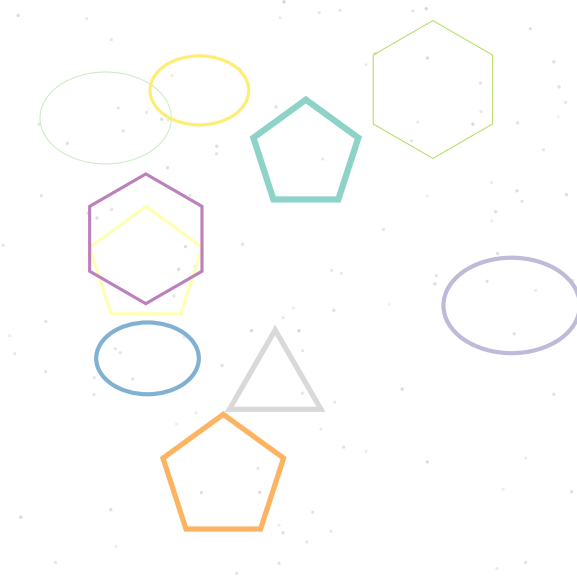[{"shape": "pentagon", "thickness": 3, "radius": 0.48, "center": [0.53, 0.731]}, {"shape": "pentagon", "thickness": 1.5, "radius": 0.51, "center": [0.253, 0.539]}, {"shape": "oval", "thickness": 2, "radius": 0.59, "center": [0.886, 0.47]}, {"shape": "oval", "thickness": 2, "radius": 0.44, "center": [0.255, 0.379]}, {"shape": "pentagon", "thickness": 2.5, "radius": 0.55, "center": [0.387, 0.172]}, {"shape": "hexagon", "thickness": 0.5, "radius": 0.6, "center": [0.75, 0.844]}, {"shape": "triangle", "thickness": 2.5, "radius": 0.46, "center": [0.476, 0.336]}, {"shape": "hexagon", "thickness": 1.5, "radius": 0.56, "center": [0.252, 0.586]}, {"shape": "oval", "thickness": 0.5, "radius": 0.57, "center": [0.183, 0.795]}, {"shape": "oval", "thickness": 1.5, "radius": 0.43, "center": [0.345, 0.843]}]